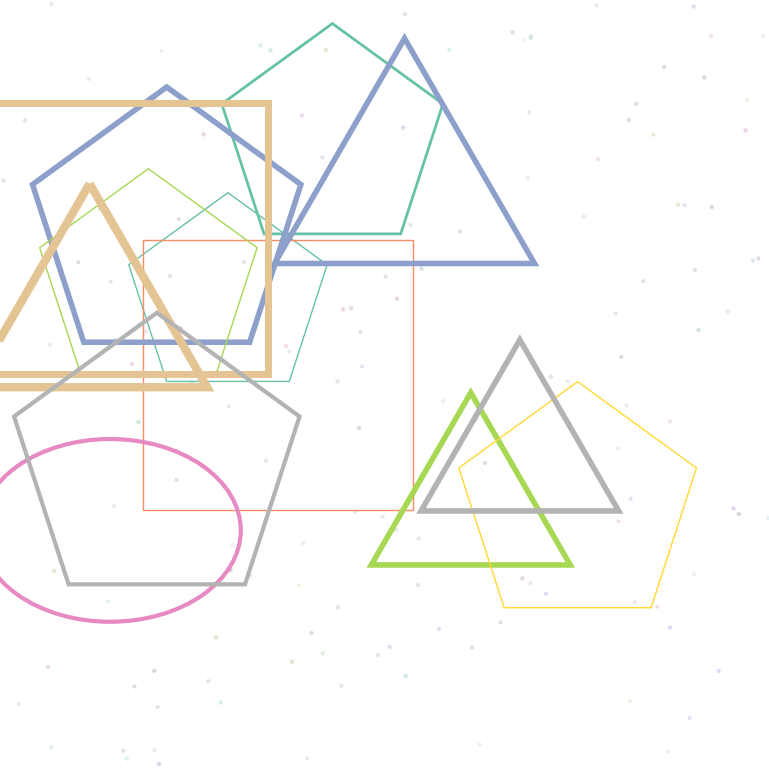[{"shape": "pentagon", "thickness": 1, "radius": 0.76, "center": [0.432, 0.818]}, {"shape": "pentagon", "thickness": 0.5, "radius": 0.68, "center": [0.296, 0.614]}, {"shape": "square", "thickness": 0.5, "radius": 0.88, "center": [0.361, 0.513]}, {"shape": "pentagon", "thickness": 2, "radius": 0.92, "center": [0.216, 0.704]}, {"shape": "triangle", "thickness": 2, "radius": 0.97, "center": [0.525, 0.755]}, {"shape": "oval", "thickness": 1.5, "radius": 0.85, "center": [0.143, 0.311]}, {"shape": "pentagon", "thickness": 0.5, "radius": 0.74, "center": [0.193, 0.632]}, {"shape": "triangle", "thickness": 2, "radius": 0.75, "center": [0.611, 0.341]}, {"shape": "pentagon", "thickness": 0.5, "radius": 0.81, "center": [0.75, 0.342]}, {"shape": "square", "thickness": 2.5, "radius": 0.88, "center": [0.172, 0.69]}, {"shape": "triangle", "thickness": 3, "radius": 0.88, "center": [0.116, 0.585]}, {"shape": "pentagon", "thickness": 1.5, "radius": 0.97, "center": [0.204, 0.399]}, {"shape": "triangle", "thickness": 2, "radius": 0.74, "center": [0.675, 0.411]}]